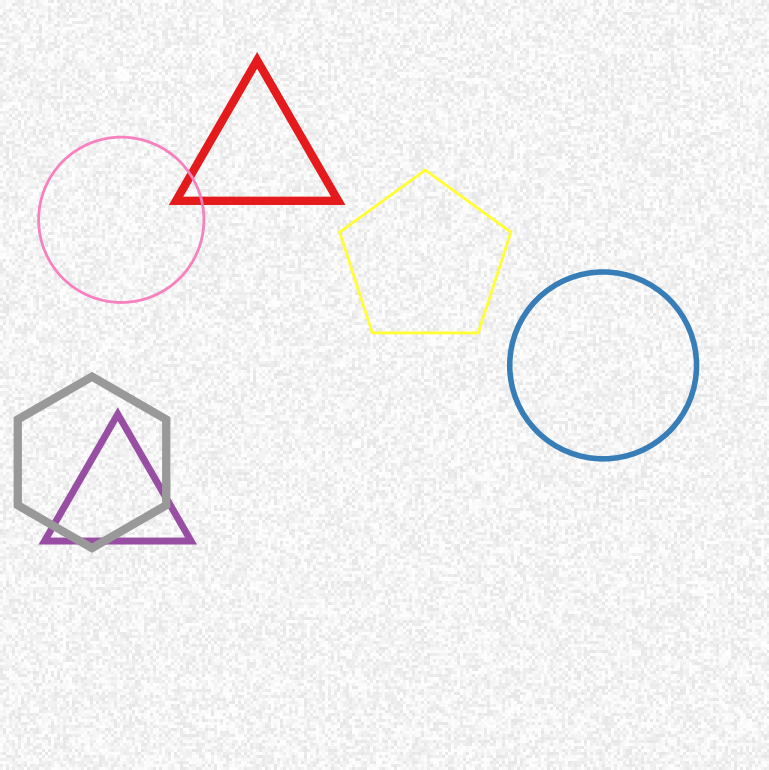[{"shape": "triangle", "thickness": 3, "radius": 0.61, "center": [0.334, 0.8]}, {"shape": "circle", "thickness": 2, "radius": 0.61, "center": [0.783, 0.525]}, {"shape": "triangle", "thickness": 2.5, "radius": 0.55, "center": [0.153, 0.352]}, {"shape": "pentagon", "thickness": 1, "radius": 0.58, "center": [0.552, 0.662]}, {"shape": "circle", "thickness": 1, "radius": 0.54, "center": [0.157, 0.715]}, {"shape": "hexagon", "thickness": 3, "radius": 0.56, "center": [0.119, 0.4]}]